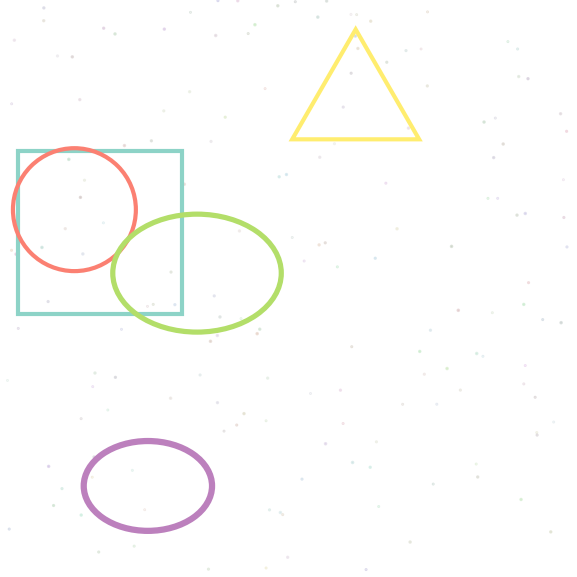[{"shape": "square", "thickness": 2, "radius": 0.71, "center": [0.173, 0.597]}, {"shape": "circle", "thickness": 2, "radius": 0.53, "center": [0.129, 0.636]}, {"shape": "oval", "thickness": 2.5, "radius": 0.73, "center": [0.341, 0.526]}, {"shape": "oval", "thickness": 3, "radius": 0.56, "center": [0.256, 0.158]}, {"shape": "triangle", "thickness": 2, "radius": 0.63, "center": [0.616, 0.821]}]